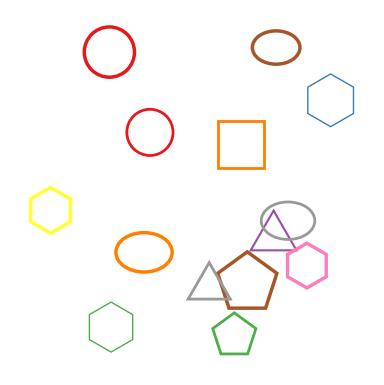[{"shape": "circle", "thickness": 2, "radius": 0.3, "center": [0.389, 0.656]}, {"shape": "circle", "thickness": 2.5, "radius": 0.33, "center": [0.284, 0.865]}, {"shape": "hexagon", "thickness": 1, "radius": 0.34, "center": [0.859, 0.739]}, {"shape": "pentagon", "thickness": 2, "radius": 0.29, "center": [0.609, 0.128]}, {"shape": "hexagon", "thickness": 1, "radius": 0.32, "center": [0.288, 0.15]}, {"shape": "triangle", "thickness": 1.5, "radius": 0.34, "center": [0.711, 0.384]}, {"shape": "square", "thickness": 2, "radius": 0.3, "center": [0.626, 0.624]}, {"shape": "oval", "thickness": 2.5, "radius": 0.37, "center": [0.374, 0.345]}, {"shape": "hexagon", "thickness": 2.5, "radius": 0.3, "center": [0.131, 0.454]}, {"shape": "oval", "thickness": 2.5, "radius": 0.31, "center": [0.717, 0.877]}, {"shape": "pentagon", "thickness": 2.5, "radius": 0.4, "center": [0.642, 0.265]}, {"shape": "hexagon", "thickness": 2.5, "radius": 0.29, "center": [0.797, 0.31]}, {"shape": "oval", "thickness": 2, "radius": 0.35, "center": [0.748, 0.427]}, {"shape": "triangle", "thickness": 2, "radius": 0.32, "center": [0.543, 0.255]}]